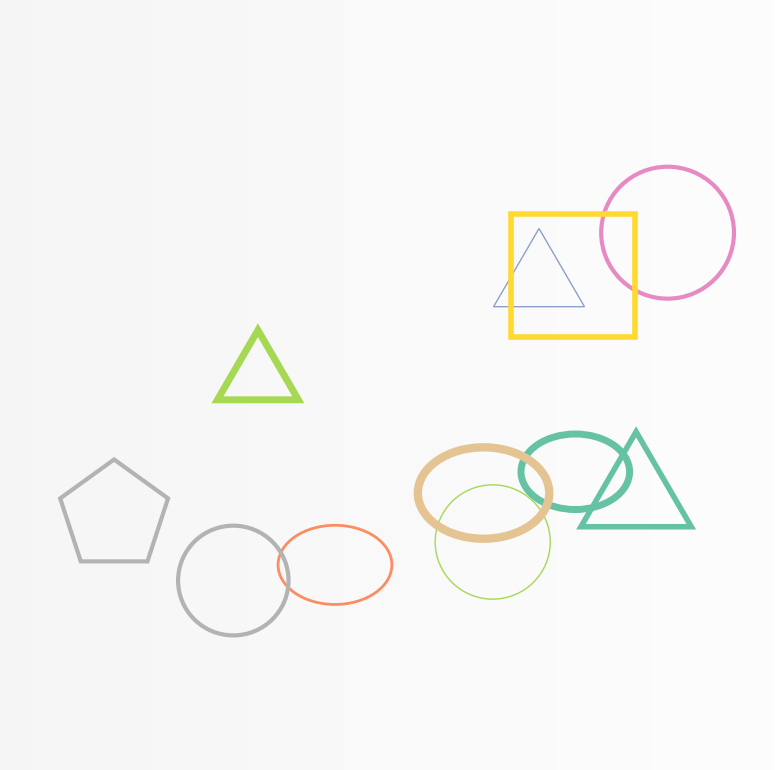[{"shape": "oval", "thickness": 2.5, "radius": 0.35, "center": [0.742, 0.387]}, {"shape": "triangle", "thickness": 2, "radius": 0.41, "center": [0.821, 0.357]}, {"shape": "oval", "thickness": 1, "radius": 0.37, "center": [0.432, 0.266]}, {"shape": "triangle", "thickness": 0.5, "radius": 0.34, "center": [0.696, 0.636]}, {"shape": "circle", "thickness": 1.5, "radius": 0.43, "center": [0.861, 0.698]}, {"shape": "triangle", "thickness": 2.5, "radius": 0.3, "center": [0.333, 0.511]}, {"shape": "circle", "thickness": 0.5, "radius": 0.37, "center": [0.636, 0.296]}, {"shape": "square", "thickness": 2, "radius": 0.4, "center": [0.739, 0.642]}, {"shape": "oval", "thickness": 3, "radius": 0.42, "center": [0.624, 0.36]}, {"shape": "pentagon", "thickness": 1.5, "radius": 0.37, "center": [0.147, 0.33]}, {"shape": "circle", "thickness": 1.5, "radius": 0.36, "center": [0.301, 0.246]}]